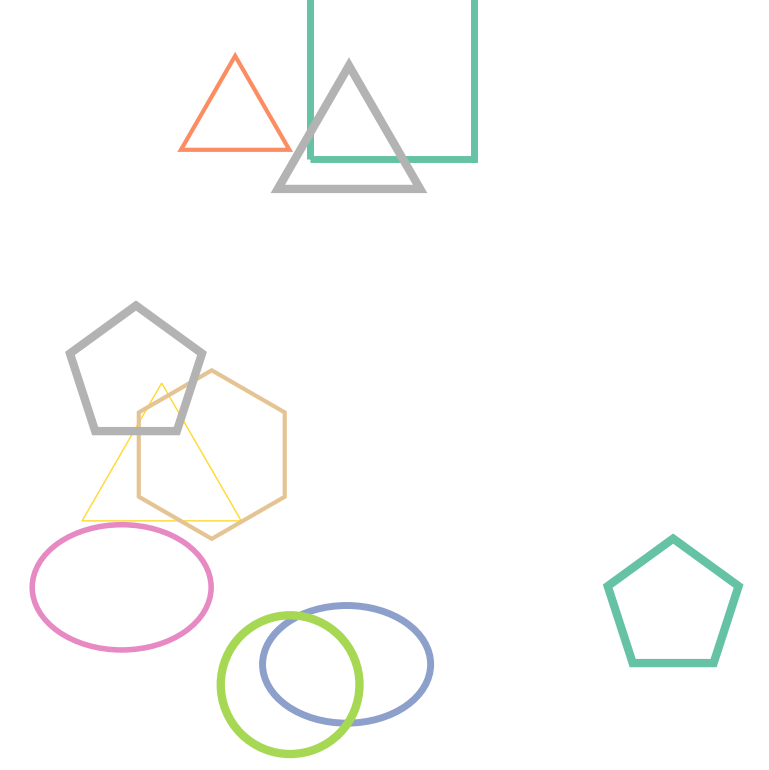[{"shape": "square", "thickness": 2.5, "radius": 0.53, "center": [0.509, 0.9]}, {"shape": "pentagon", "thickness": 3, "radius": 0.45, "center": [0.874, 0.211]}, {"shape": "triangle", "thickness": 1.5, "radius": 0.41, "center": [0.305, 0.846]}, {"shape": "oval", "thickness": 2.5, "radius": 0.55, "center": [0.45, 0.137]}, {"shape": "oval", "thickness": 2, "radius": 0.58, "center": [0.158, 0.237]}, {"shape": "circle", "thickness": 3, "radius": 0.45, "center": [0.377, 0.111]}, {"shape": "triangle", "thickness": 0.5, "radius": 0.6, "center": [0.21, 0.383]}, {"shape": "hexagon", "thickness": 1.5, "radius": 0.55, "center": [0.275, 0.41]}, {"shape": "pentagon", "thickness": 3, "radius": 0.45, "center": [0.177, 0.513]}, {"shape": "triangle", "thickness": 3, "radius": 0.53, "center": [0.453, 0.808]}]